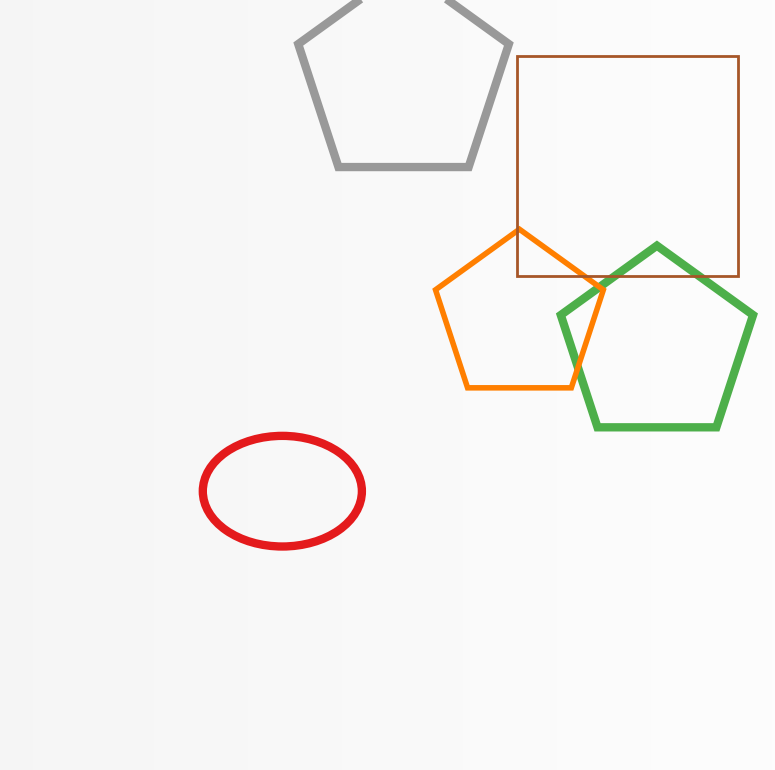[{"shape": "oval", "thickness": 3, "radius": 0.51, "center": [0.364, 0.362]}, {"shape": "pentagon", "thickness": 3, "radius": 0.65, "center": [0.848, 0.551]}, {"shape": "pentagon", "thickness": 2, "radius": 0.57, "center": [0.67, 0.588]}, {"shape": "square", "thickness": 1, "radius": 0.71, "center": [0.809, 0.784]}, {"shape": "pentagon", "thickness": 3, "radius": 0.71, "center": [0.521, 0.899]}]